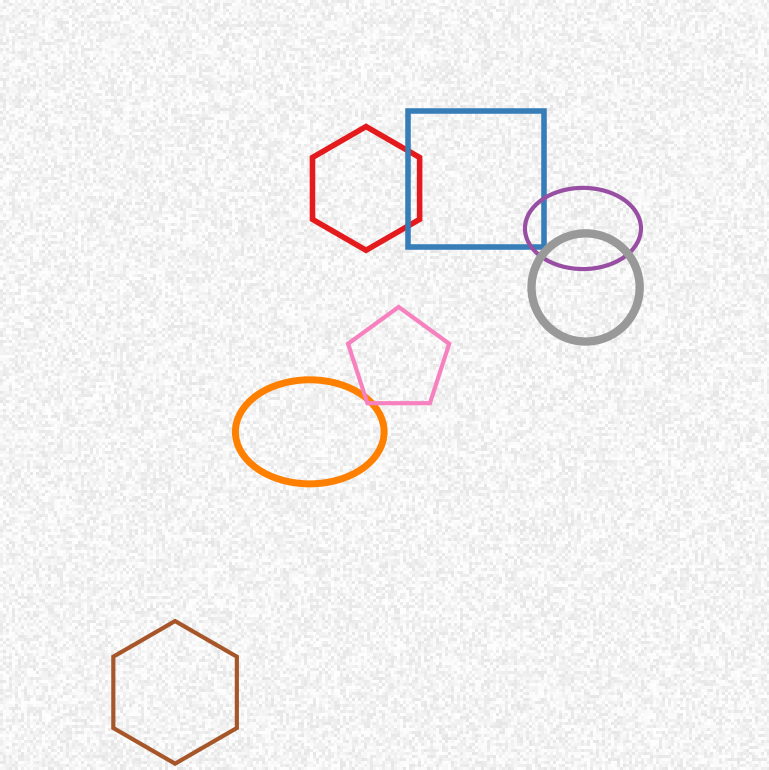[{"shape": "hexagon", "thickness": 2, "radius": 0.4, "center": [0.475, 0.755]}, {"shape": "square", "thickness": 2, "radius": 0.44, "center": [0.618, 0.768]}, {"shape": "oval", "thickness": 1.5, "radius": 0.38, "center": [0.757, 0.703]}, {"shape": "oval", "thickness": 2.5, "radius": 0.48, "center": [0.402, 0.439]}, {"shape": "hexagon", "thickness": 1.5, "radius": 0.46, "center": [0.227, 0.101]}, {"shape": "pentagon", "thickness": 1.5, "radius": 0.35, "center": [0.518, 0.532]}, {"shape": "circle", "thickness": 3, "radius": 0.35, "center": [0.761, 0.627]}]